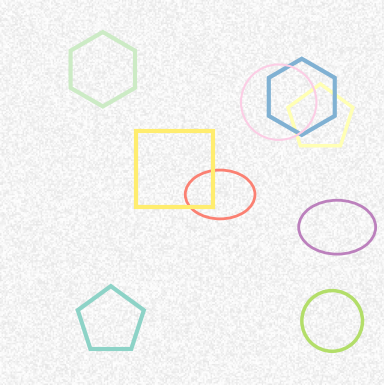[{"shape": "pentagon", "thickness": 3, "radius": 0.45, "center": [0.288, 0.167]}, {"shape": "pentagon", "thickness": 2.5, "radius": 0.44, "center": [0.832, 0.693]}, {"shape": "oval", "thickness": 2, "radius": 0.45, "center": [0.572, 0.495]}, {"shape": "hexagon", "thickness": 3, "radius": 0.49, "center": [0.784, 0.748]}, {"shape": "circle", "thickness": 2.5, "radius": 0.39, "center": [0.863, 0.166]}, {"shape": "circle", "thickness": 1.5, "radius": 0.49, "center": [0.724, 0.735]}, {"shape": "oval", "thickness": 2, "radius": 0.5, "center": [0.876, 0.41]}, {"shape": "hexagon", "thickness": 3, "radius": 0.48, "center": [0.267, 0.82]}, {"shape": "square", "thickness": 3, "radius": 0.5, "center": [0.454, 0.561]}]